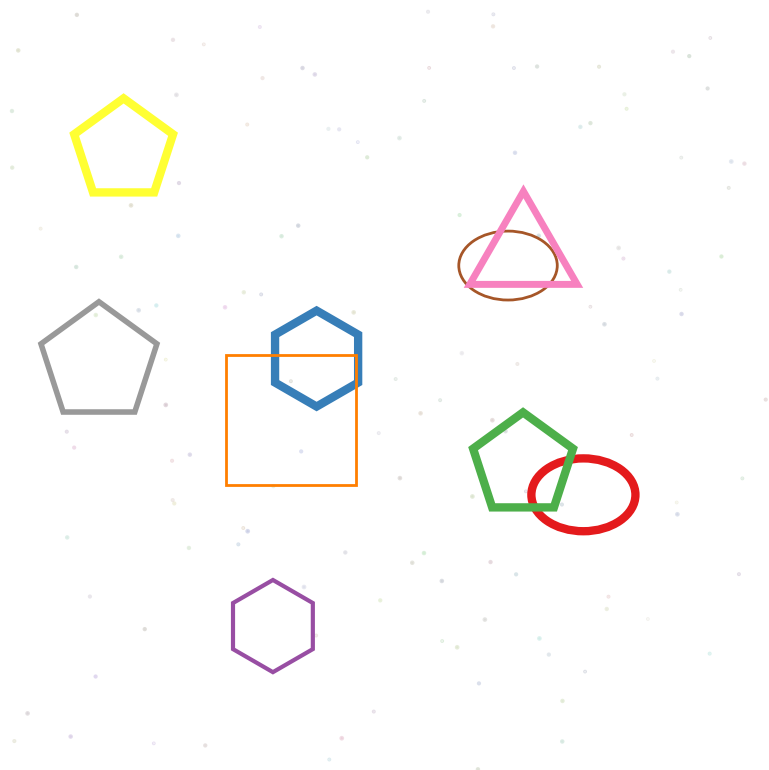[{"shape": "oval", "thickness": 3, "radius": 0.34, "center": [0.758, 0.357]}, {"shape": "hexagon", "thickness": 3, "radius": 0.31, "center": [0.411, 0.534]}, {"shape": "pentagon", "thickness": 3, "radius": 0.34, "center": [0.679, 0.396]}, {"shape": "hexagon", "thickness": 1.5, "radius": 0.3, "center": [0.354, 0.187]}, {"shape": "square", "thickness": 1, "radius": 0.42, "center": [0.378, 0.454]}, {"shape": "pentagon", "thickness": 3, "radius": 0.34, "center": [0.161, 0.805]}, {"shape": "oval", "thickness": 1, "radius": 0.32, "center": [0.66, 0.655]}, {"shape": "triangle", "thickness": 2.5, "radius": 0.4, "center": [0.68, 0.671]}, {"shape": "pentagon", "thickness": 2, "radius": 0.4, "center": [0.129, 0.529]}]